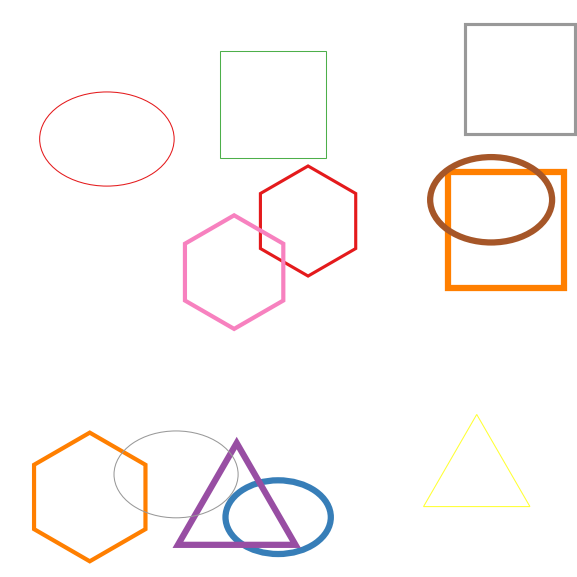[{"shape": "oval", "thickness": 0.5, "radius": 0.58, "center": [0.185, 0.758]}, {"shape": "hexagon", "thickness": 1.5, "radius": 0.48, "center": [0.533, 0.616]}, {"shape": "oval", "thickness": 3, "radius": 0.46, "center": [0.482, 0.104]}, {"shape": "square", "thickness": 0.5, "radius": 0.46, "center": [0.473, 0.818]}, {"shape": "triangle", "thickness": 3, "radius": 0.59, "center": [0.41, 0.114]}, {"shape": "square", "thickness": 3, "radius": 0.5, "center": [0.877, 0.6]}, {"shape": "hexagon", "thickness": 2, "radius": 0.56, "center": [0.155, 0.139]}, {"shape": "triangle", "thickness": 0.5, "radius": 0.53, "center": [0.826, 0.175]}, {"shape": "oval", "thickness": 3, "radius": 0.53, "center": [0.85, 0.653]}, {"shape": "hexagon", "thickness": 2, "radius": 0.49, "center": [0.405, 0.528]}, {"shape": "square", "thickness": 1.5, "radius": 0.48, "center": [0.9, 0.862]}, {"shape": "oval", "thickness": 0.5, "radius": 0.54, "center": [0.305, 0.178]}]